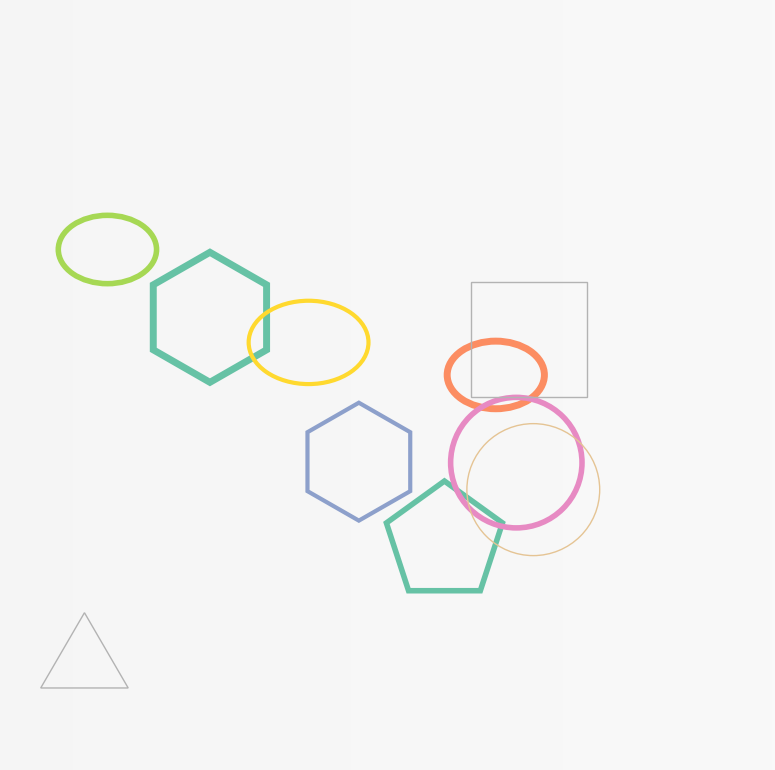[{"shape": "pentagon", "thickness": 2, "radius": 0.39, "center": [0.573, 0.297]}, {"shape": "hexagon", "thickness": 2.5, "radius": 0.42, "center": [0.271, 0.588]}, {"shape": "oval", "thickness": 2.5, "radius": 0.31, "center": [0.64, 0.513]}, {"shape": "hexagon", "thickness": 1.5, "radius": 0.38, "center": [0.463, 0.4]}, {"shape": "circle", "thickness": 2, "radius": 0.42, "center": [0.666, 0.399]}, {"shape": "oval", "thickness": 2, "radius": 0.32, "center": [0.139, 0.676]}, {"shape": "oval", "thickness": 1.5, "radius": 0.39, "center": [0.398, 0.555]}, {"shape": "circle", "thickness": 0.5, "radius": 0.43, "center": [0.688, 0.364]}, {"shape": "triangle", "thickness": 0.5, "radius": 0.33, "center": [0.109, 0.139]}, {"shape": "square", "thickness": 0.5, "radius": 0.37, "center": [0.682, 0.559]}]